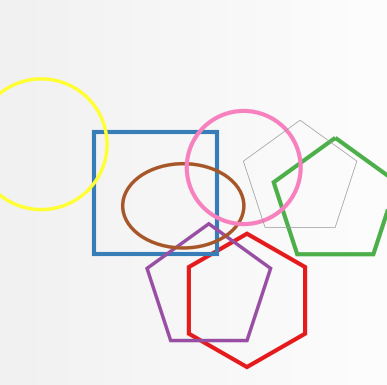[{"shape": "hexagon", "thickness": 3, "radius": 0.87, "center": [0.637, 0.22]}, {"shape": "square", "thickness": 3, "radius": 0.79, "center": [0.401, 0.499]}, {"shape": "pentagon", "thickness": 3, "radius": 0.84, "center": [0.865, 0.475]}, {"shape": "pentagon", "thickness": 2.5, "radius": 0.84, "center": [0.539, 0.251]}, {"shape": "circle", "thickness": 2.5, "radius": 0.85, "center": [0.106, 0.625]}, {"shape": "oval", "thickness": 2.5, "radius": 0.78, "center": [0.473, 0.465]}, {"shape": "circle", "thickness": 3, "radius": 0.73, "center": [0.629, 0.565]}, {"shape": "pentagon", "thickness": 0.5, "radius": 0.77, "center": [0.775, 0.534]}]